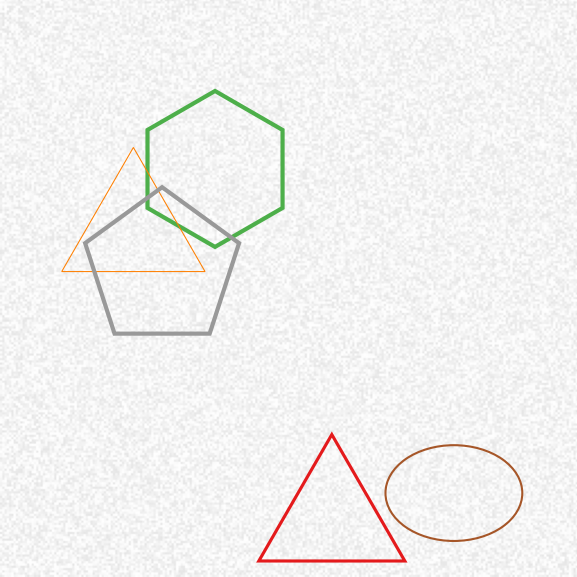[{"shape": "triangle", "thickness": 1.5, "radius": 0.73, "center": [0.575, 0.101]}, {"shape": "hexagon", "thickness": 2, "radius": 0.68, "center": [0.372, 0.707]}, {"shape": "triangle", "thickness": 0.5, "radius": 0.72, "center": [0.231, 0.601]}, {"shape": "oval", "thickness": 1, "radius": 0.59, "center": [0.786, 0.145]}, {"shape": "pentagon", "thickness": 2, "radius": 0.7, "center": [0.281, 0.535]}]